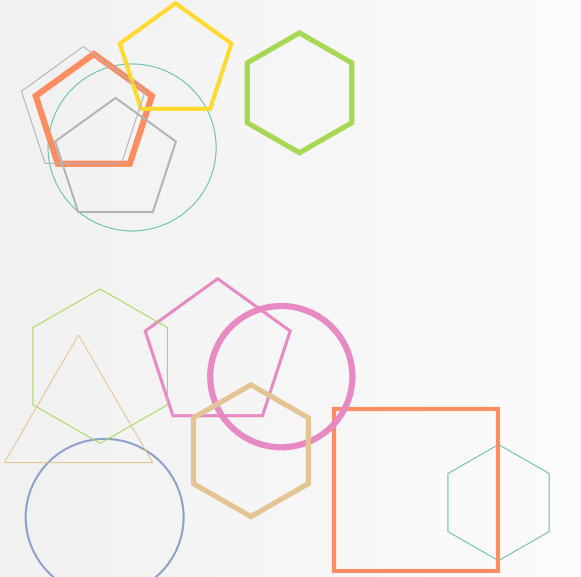[{"shape": "hexagon", "thickness": 0.5, "radius": 0.5, "center": [0.858, 0.129]}, {"shape": "circle", "thickness": 0.5, "radius": 0.72, "center": [0.227, 0.744]}, {"shape": "pentagon", "thickness": 3, "radius": 0.53, "center": [0.161, 0.801]}, {"shape": "square", "thickness": 2, "radius": 0.7, "center": [0.716, 0.15]}, {"shape": "circle", "thickness": 1, "radius": 0.68, "center": [0.18, 0.103]}, {"shape": "circle", "thickness": 3, "radius": 0.61, "center": [0.484, 0.347]}, {"shape": "pentagon", "thickness": 1.5, "radius": 0.66, "center": [0.375, 0.385]}, {"shape": "hexagon", "thickness": 2.5, "radius": 0.52, "center": [0.515, 0.838]}, {"shape": "hexagon", "thickness": 0.5, "radius": 0.67, "center": [0.172, 0.365]}, {"shape": "pentagon", "thickness": 2, "radius": 0.51, "center": [0.302, 0.892]}, {"shape": "hexagon", "thickness": 2.5, "radius": 0.57, "center": [0.432, 0.219]}, {"shape": "triangle", "thickness": 0.5, "radius": 0.74, "center": [0.135, 0.272]}, {"shape": "pentagon", "thickness": 1, "radius": 0.55, "center": [0.199, 0.72]}, {"shape": "pentagon", "thickness": 0.5, "radius": 0.56, "center": [0.143, 0.807]}]